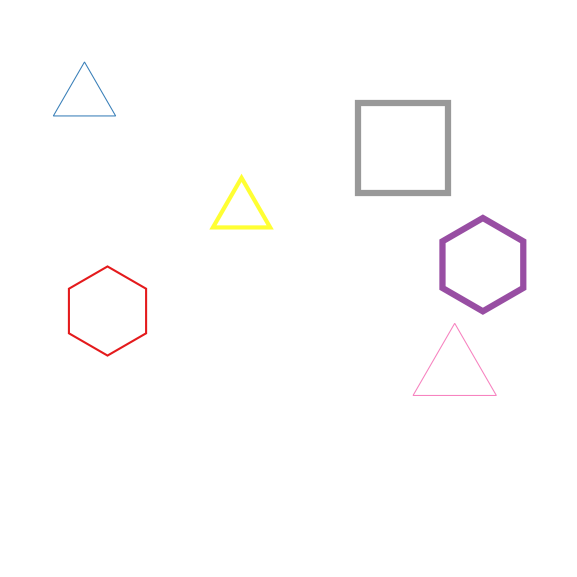[{"shape": "hexagon", "thickness": 1, "radius": 0.39, "center": [0.186, 0.461]}, {"shape": "triangle", "thickness": 0.5, "radius": 0.31, "center": [0.146, 0.83]}, {"shape": "hexagon", "thickness": 3, "radius": 0.4, "center": [0.836, 0.541]}, {"shape": "triangle", "thickness": 2, "radius": 0.29, "center": [0.418, 0.634]}, {"shape": "triangle", "thickness": 0.5, "radius": 0.42, "center": [0.787, 0.356]}, {"shape": "square", "thickness": 3, "radius": 0.39, "center": [0.698, 0.743]}]